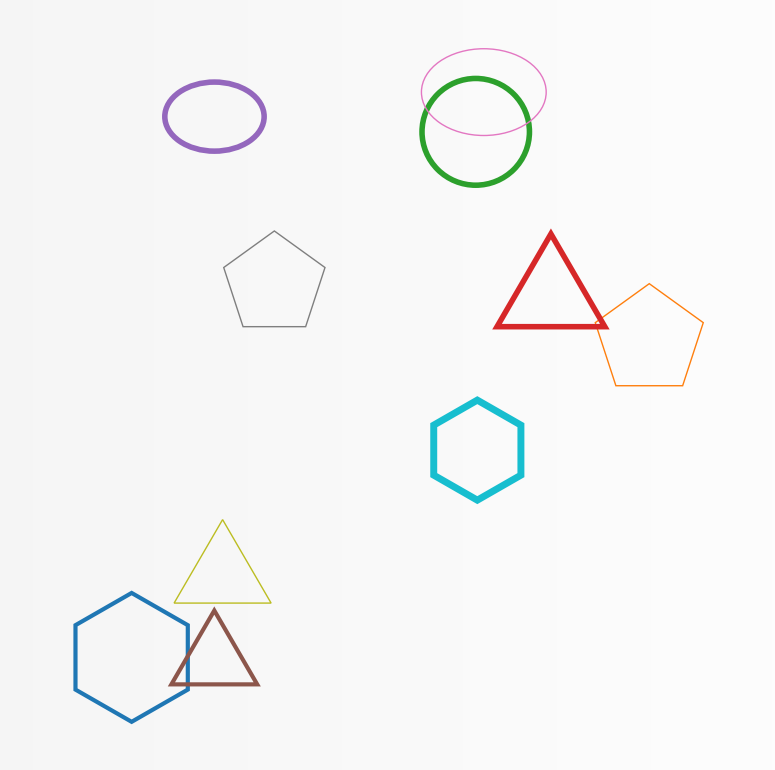[{"shape": "hexagon", "thickness": 1.5, "radius": 0.42, "center": [0.17, 0.146]}, {"shape": "pentagon", "thickness": 0.5, "radius": 0.37, "center": [0.838, 0.558]}, {"shape": "circle", "thickness": 2, "radius": 0.35, "center": [0.614, 0.829]}, {"shape": "triangle", "thickness": 2, "radius": 0.4, "center": [0.711, 0.616]}, {"shape": "oval", "thickness": 2, "radius": 0.32, "center": [0.277, 0.849]}, {"shape": "triangle", "thickness": 1.5, "radius": 0.32, "center": [0.277, 0.143]}, {"shape": "oval", "thickness": 0.5, "radius": 0.4, "center": [0.624, 0.88]}, {"shape": "pentagon", "thickness": 0.5, "radius": 0.34, "center": [0.354, 0.631]}, {"shape": "triangle", "thickness": 0.5, "radius": 0.36, "center": [0.287, 0.253]}, {"shape": "hexagon", "thickness": 2.5, "radius": 0.32, "center": [0.616, 0.415]}]